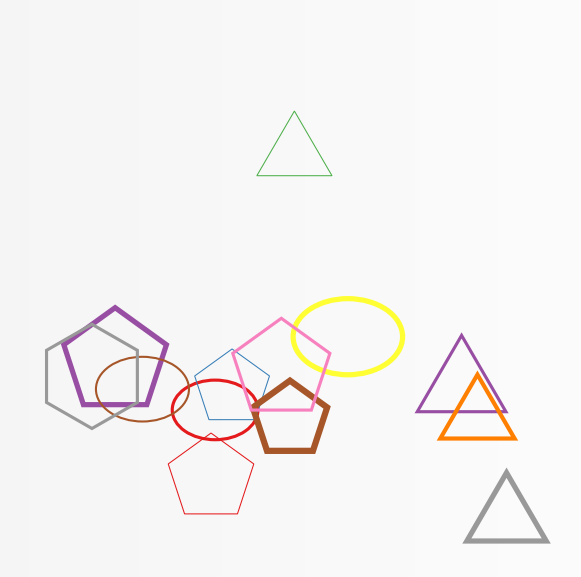[{"shape": "pentagon", "thickness": 0.5, "radius": 0.39, "center": [0.363, 0.172]}, {"shape": "oval", "thickness": 1.5, "radius": 0.37, "center": [0.37, 0.289]}, {"shape": "pentagon", "thickness": 0.5, "radius": 0.34, "center": [0.399, 0.327]}, {"shape": "triangle", "thickness": 0.5, "radius": 0.37, "center": [0.507, 0.732]}, {"shape": "triangle", "thickness": 1.5, "radius": 0.44, "center": [0.794, 0.33]}, {"shape": "pentagon", "thickness": 2.5, "radius": 0.46, "center": [0.198, 0.374]}, {"shape": "triangle", "thickness": 2, "radius": 0.37, "center": [0.821, 0.277]}, {"shape": "oval", "thickness": 2.5, "radius": 0.47, "center": [0.598, 0.416]}, {"shape": "oval", "thickness": 1, "radius": 0.4, "center": [0.245, 0.325]}, {"shape": "pentagon", "thickness": 3, "radius": 0.34, "center": [0.499, 0.273]}, {"shape": "pentagon", "thickness": 1.5, "radius": 0.44, "center": [0.484, 0.36]}, {"shape": "triangle", "thickness": 2.5, "radius": 0.39, "center": [0.871, 0.102]}, {"shape": "hexagon", "thickness": 1.5, "radius": 0.45, "center": [0.158, 0.347]}]